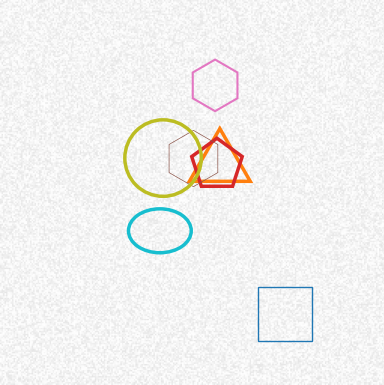[{"shape": "square", "thickness": 1, "radius": 0.35, "center": [0.742, 0.185]}, {"shape": "triangle", "thickness": 2.5, "radius": 0.46, "center": [0.571, 0.575]}, {"shape": "pentagon", "thickness": 2.5, "radius": 0.34, "center": [0.564, 0.572]}, {"shape": "hexagon", "thickness": 0.5, "radius": 0.37, "center": [0.502, 0.588]}, {"shape": "hexagon", "thickness": 1.5, "radius": 0.34, "center": [0.559, 0.778]}, {"shape": "circle", "thickness": 2.5, "radius": 0.5, "center": [0.424, 0.589]}, {"shape": "oval", "thickness": 2.5, "radius": 0.41, "center": [0.415, 0.401]}]